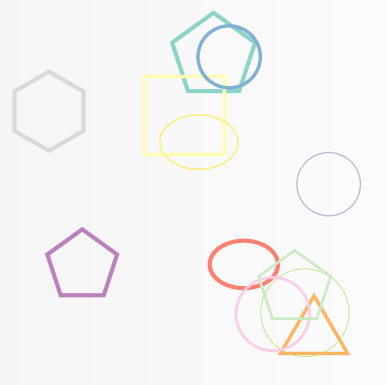[{"shape": "pentagon", "thickness": 3, "radius": 0.56, "center": [0.551, 0.854]}, {"shape": "square", "thickness": 2.5, "radius": 0.51, "center": [0.475, 0.701]}, {"shape": "circle", "thickness": 1, "radius": 0.41, "center": [0.848, 0.522]}, {"shape": "oval", "thickness": 3, "radius": 0.44, "center": [0.629, 0.313]}, {"shape": "circle", "thickness": 2.5, "radius": 0.4, "center": [0.591, 0.852]}, {"shape": "triangle", "thickness": 2.5, "radius": 0.5, "center": [0.81, 0.132]}, {"shape": "circle", "thickness": 0.5, "radius": 0.57, "center": [0.787, 0.188]}, {"shape": "circle", "thickness": 2, "radius": 0.48, "center": [0.704, 0.184]}, {"shape": "hexagon", "thickness": 3, "radius": 0.51, "center": [0.126, 0.711]}, {"shape": "pentagon", "thickness": 3, "radius": 0.47, "center": [0.212, 0.31]}, {"shape": "pentagon", "thickness": 2, "radius": 0.49, "center": [0.76, 0.252]}, {"shape": "oval", "thickness": 1, "radius": 0.5, "center": [0.513, 0.631]}]